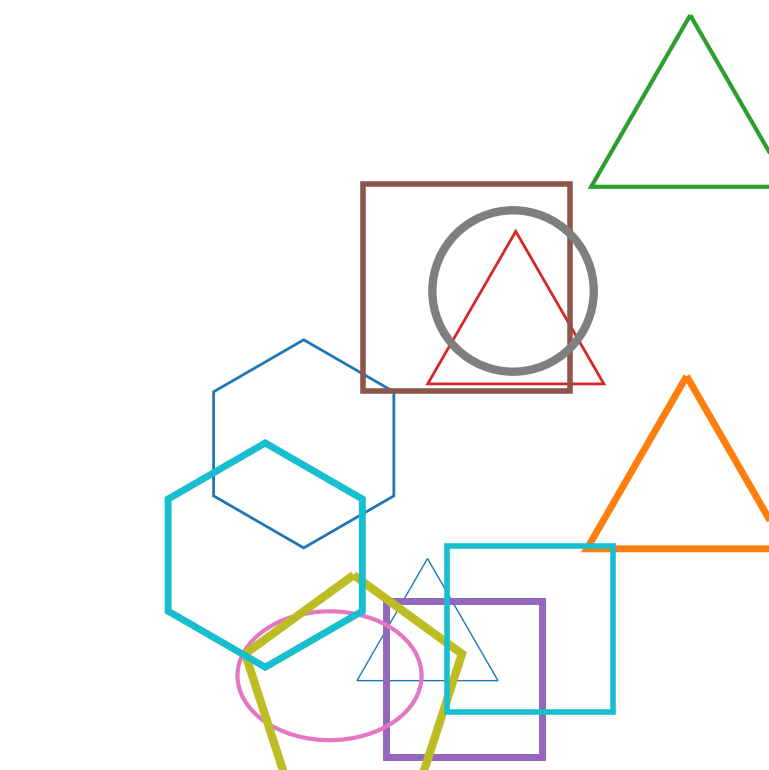[{"shape": "hexagon", "thickness": 1, "radius": 0.68, "center": [0.394, 0.424]}, {"shape": "triangle", "thickness": 0.5, "radius": 0.53, "center": [0.555, 0.169]}, {"shape": "triangle", "thickness": 2.5, "radius": 0.75, "center": [0.892, 0.362]}, {"shape": "triangle", "thickness": 1.5, "radius": 0.74, "center": [0.896, 0.832]}, {"shape": "triangle", "thickness": 1, "radius": 0.66, "center": [0.67, 0.567]}, {"shape": "square", "thickness": 2.5, "radius": 0.51, "center": [0.603, 0.118]}, {"shape": "square", "thickness": 2, "radius": 0.67, "center": [0.606, 0.627]}, {"shape": "oval", "thickness": 1.5, "radius": 0.6, "center": [0.428, 0.122]}, {"shape": "circle", "thickness": 3, "radius": 0.52, "center": [0.666, 0.622]}, {"shape": "pentagon", "thickness": 3, "radius": 0.74, "center": [0.459, 0.105]}, {"shape": "hexagon", "thickness": 2.5, "radius": 0.73, "center": [0.344, 0.279]}, {"shape": "square", "thickness": 2, "radius": 0.54, "center": [0.688, 0.183]}]